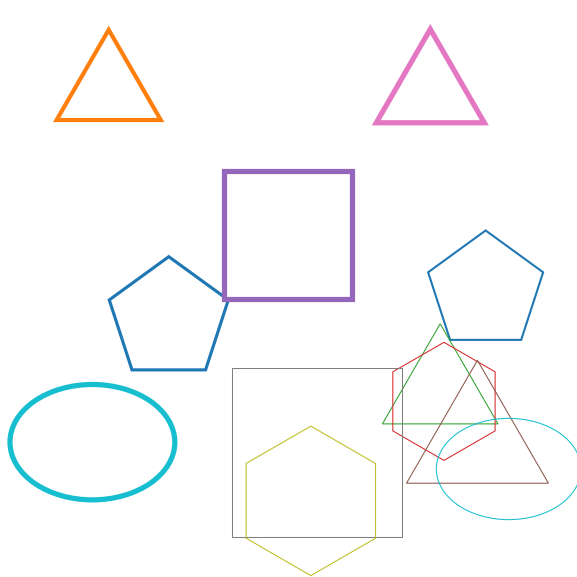[{"shape": "pentagon", "thickness": 1, "radius": 0.52, "center": [0.841, 0.495]}, {"shape": "pentagon", "thickness": 1.5, "radius": 0.54, "center": [0.292, 0.446]}, {"shape": "triangle", "thickness": 2, "radius": 0.52, "center": [0.188, 0.843]}, {"shape": "triangle", "thickness": 0.5, "radius": 0.58, "center": [0.762, 0.323]}, {"shape": "hexagon", "thickness": 0.5, "radius": 0.51, "center": [0.769, 0.304]}, {"shape": "square", "thickness": 2.5, "radius": 0.55, "center": [0.499, 0.592]}, {"shape": "triangle", "thickness": 0.5, "radius": 0.71, "center": [0.827, 0.233]}, {"shape": "triangle", "thickness": 2.5, "radius": 0.54, "center": [0.745, 0.841]}, {"shape": "square", "thickness": 0.5, "radius": 0.73, "center": [0.549, 0.216]}, {"shape": "hexagon", "thickness": 0.5, "radius": 0.65, "center": [0.538, 0.132]}, {"shape": "oval", "thickness": 2.5, "radius": 0.71, "center": [0.16, 0.233]}, {"shape": "oval", "thickness": 0.5, "radius": 0.63, "center": [0.881, 0.187]}]